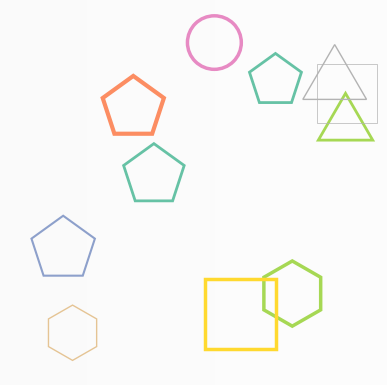[{"shape": "pentagon", "thickness": 2, "radius": 0.35, "center": [0.711, 0.791]}, {"shape": "pentagon", "thickness": 2, "radius": 0.41, "center": [0.397, 0.545]}, {"shape": "pentagon", "thickness": 3, "radius": 0.41, "center": [0.344, 0.72]}, {"shape": "pentagon", "thickness": 1.5, "radius": 0.43, "center": [0.163, 0.354]}, {"shape": "circle", "thickness": 2.5, "radius": 0.35, "center": [0.553, 0.889]}, {"shape": "hexagon", "thickness": 2.5, "radius": 0.42, "center": [0.754, 0.237]}, {"shape": "triangle", "thickness": 2, "radius": 0.41, "center": [0.892, 0.677]}, {"shape": "square", "thickness": 2.5, "radius": 0.46, "center": [0.62, 0.185]}, {"shape": "hexagon", "thickness": 1, "radius": 0.36, "center": [0.187, 0.136]}, {"shape": "triangle", "thickness": 1, "radius": 0.47, "center": [0.864, 0.789]}, {"shape": "square", "thickness": 0.5, "radius": 0.39, "center": [0.894, 0.757]}]